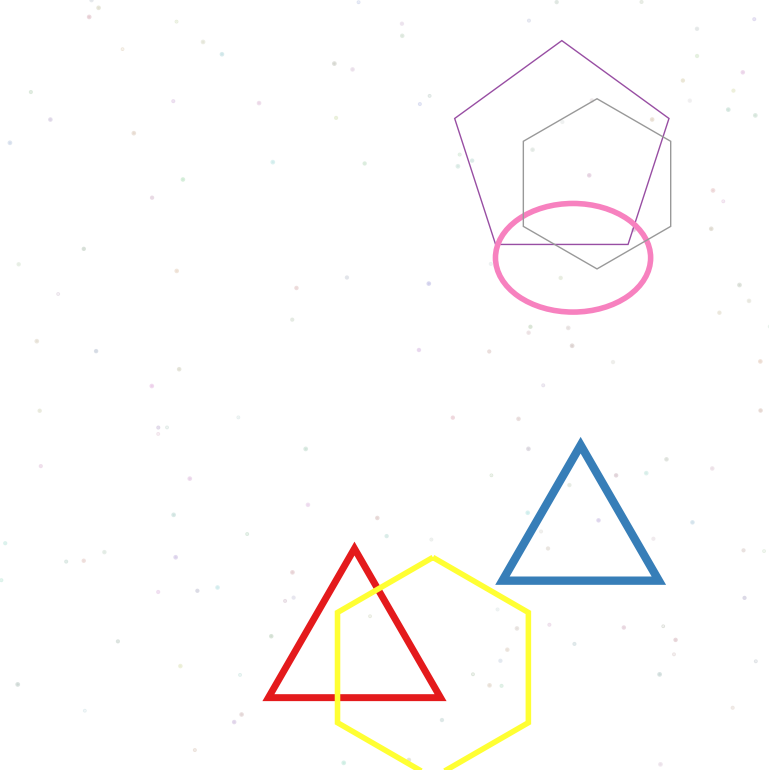[{"shape": "triangle", "thickness": 2.5, "radius": 0.65, "center": [0.46, 0.158]}, {"shape": "triangle", "thickness": 3, "radius": 0.59, "center": [0.754, 0.305]}, {"shape": "pentagon", "thickness": 0.5, "radius": 0.73, "center": [0.73, 0.801]}, {"shape": "hexagon", "thickness": 2, "radius": 0.72, "center": [0.562, 0.133]}, {"shape": "oval", "thickness": 2, "radius": 0.5, "center": [0.744, 0.665]}, {"shape": "hexagon", "thickness": 0.5, "radius": 0.55, "center": [0.775, 0.761]}]